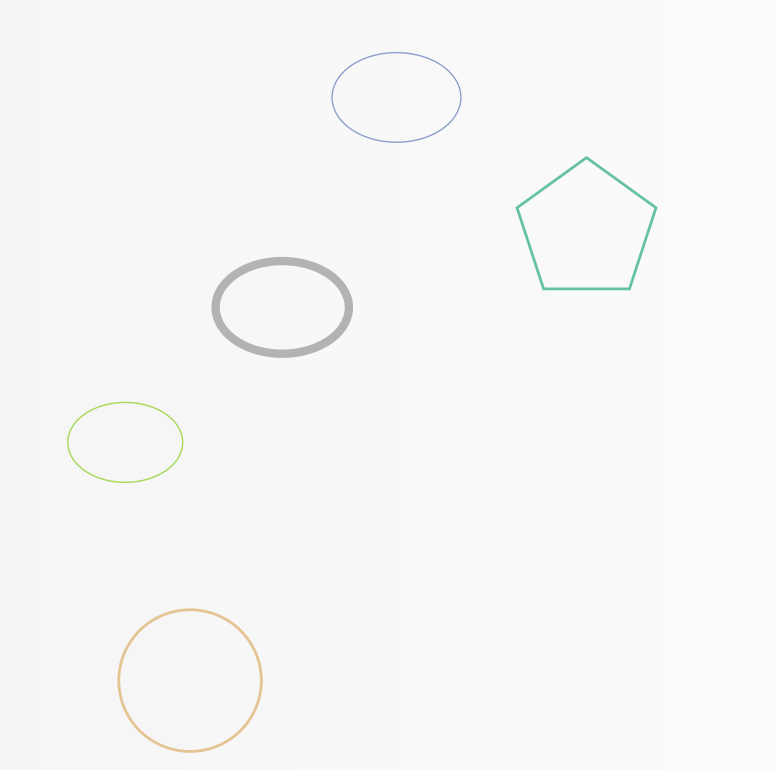[{"shape": "pentagon", "thickness": 1, "radius": 0.47, "center": [0.757, 0.701]}, {"shape": "oval", "thickness": 0.5, "radius": 0.42, "center": [0.512, 0.873]}, {"shape": "oval", "thickness": 0.5, "radius": 0.37, "center": [0.162, 0.425]}, {"shape": "circle", "thickness": 1, "radius": 0.46, "center": [0.245, 0.116]}, {"shape": "oval", "thickness": 3, "radius": 0.43, "center": [0.364, 0.601]}]